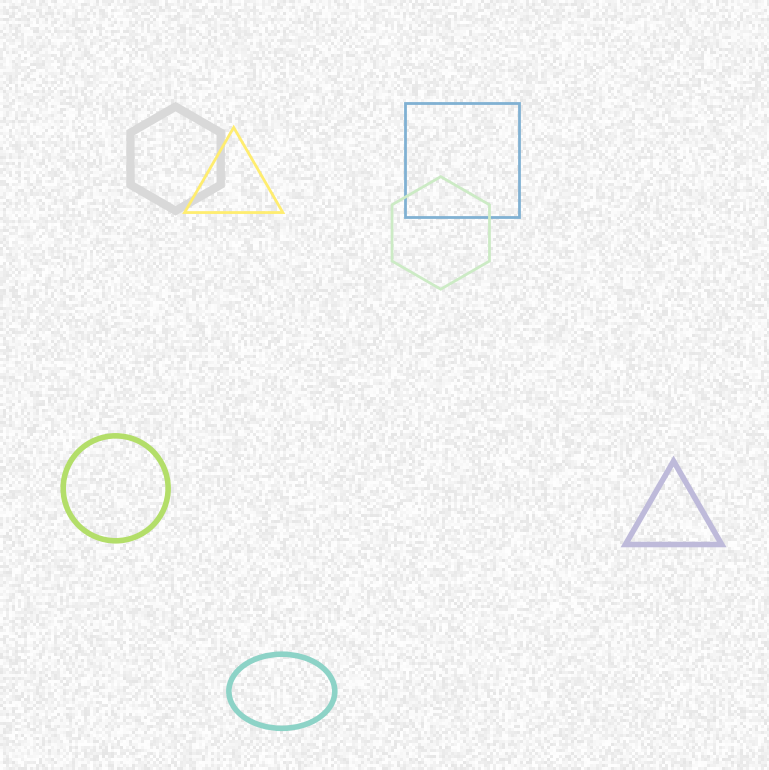[{"shape": "oval", "thickness": 2, "radius": 0.34, "center": [0.366, 0.102]}, {"shape": "triangle", "thickness": 2, "radius": 0.36, "center": [0.875, 0.329]}, {"shape": "square", "thickness": 1, "radius": 0.37, "center": [0.6, 0.792]}, {"shape": "circle", "thickness": 2, "radius": 0.34, "center": [0.15, 0.366]}, {"shape": "hexagon", "thickness": 3, "radius": 0.34, "center": [0.228, 0.794]}, {"shape": "hexagon", "thickness": 1, "radius": 0.37, "center": [0.572, 0.697]}, {"shape": "triangle", "thickness": 1, "radius": 0.37, "center": [0.304, 0.761]}]